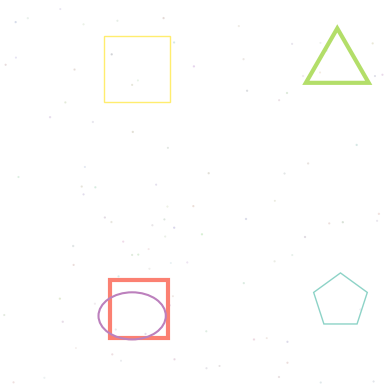[{"shape": "pentagon", "thickness": 1, "radius": 0.37, "center": [0.884, 0.218]}, {"shape": "square", "thickness": 3, "radius": 0.38, "center": [0.361, 0.198]}, {"shape": "triangle", "thickness": 3, "radius": 0.47, "center": [0.876, 0.832]}, {"shape": "oval", "thickness": 1.5, "radius": 0.44, "center": [0.343, 0.18]}, {"shape": "square", "thickness": 1, "radius": 0.43, "center": [0.355, 0.821]}]